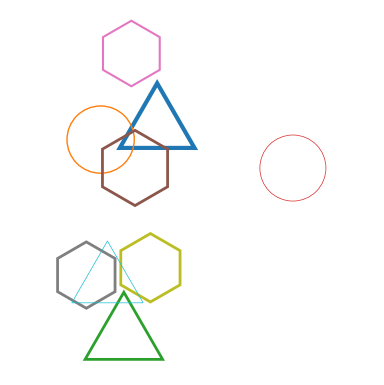[{"shape": "triangle", "thickness": 3, "radius": 0.56, "center": [0.408, 0.672]}, {"shape": "circle", "thickness": 1, "radius": 0.44, "center": [0.261, 0.637]}, {"shape": "triangle", "thickness": 2, "radius": 0.58, "center": [0.322, 0.125]}, {"shape": "circle", "thickness": 0.5, "radius": 0.43, "center": [0.761, 0.564]}, {"shape": "hexagon", "thickness": 2, "radius": 0.49, "center": [0.351, 0.564]}, {"shape": "hexagon", "thickness": 1.5, "radius": 0.43, "center": [0.341, 0.861]}, {"shape": "hexagon", "thickness": 2, "radius": 0.43, "center": [0.224, 0.286]}, {"shape": "hexagon", "thickness": 2, "radius": 0.44, "center": [0.391, 0.305]}, {"shape": "triangle", "thickness": 0.5, "radius": 0.54, "center": [0.279, 0.267]}]